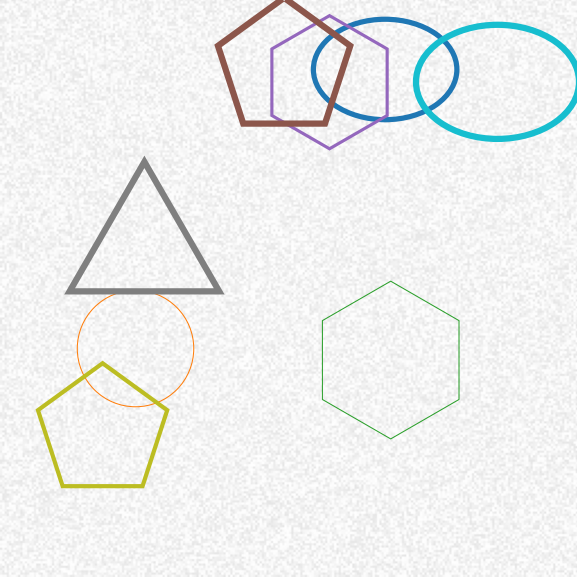[{"shape": "oval", "thickness": 2.5, "radius": 0.62, "center": [0.667, 0.879]}, {"shape": "circle", "thickness": 0.5, "radius": 0.5, "center": [0.235, 0.396]}, {"shape": "hexagon", "thickness": 0.5, "radius": 0.68, "center": [0.677, 0.376]}, {"shape": "hexagon", "thickness": 1.5, "radius": 0.58, "center": [0.571, 0.857]}, {"shape": "pentagon", "thickness": 3, "radius": 0.6, "center": [0.492, 0.883]}, {"shape": "triangle", "thickness": 3, "radius": 0.75, "center": [0.25, 0.569]}, {"shape": "pentagon", "thickness": 2, "radius": 0.59, "center": [0.178, 0.252]}, {"shape": "oval", "thickness": 3, "radius": 0.71, "center": [0.861, 0.857]}]